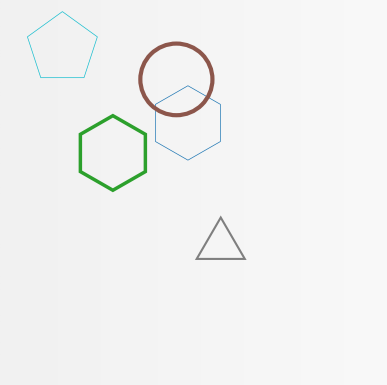[{"shape": "hexagon", "thickness": 0.5, "radius": 0.48, "center": [0.485, 0.681]}, {"shape": "hexagon", "thickness": 2.5, "radius": 0.48, "center": [0.291, 0.603]}, {"shape": "circle", "thickness": 3, "radius": 0.47, "center": [0.455, 0.794]}, {"shape": "triangle", "thickness": 1.5, "radius": 0.36, "center": [0.57, 0.363]}, {"shape": "pentagon", "thickness": 0.5, "radius": 0.47, "center": [0.161, 0.875]}]